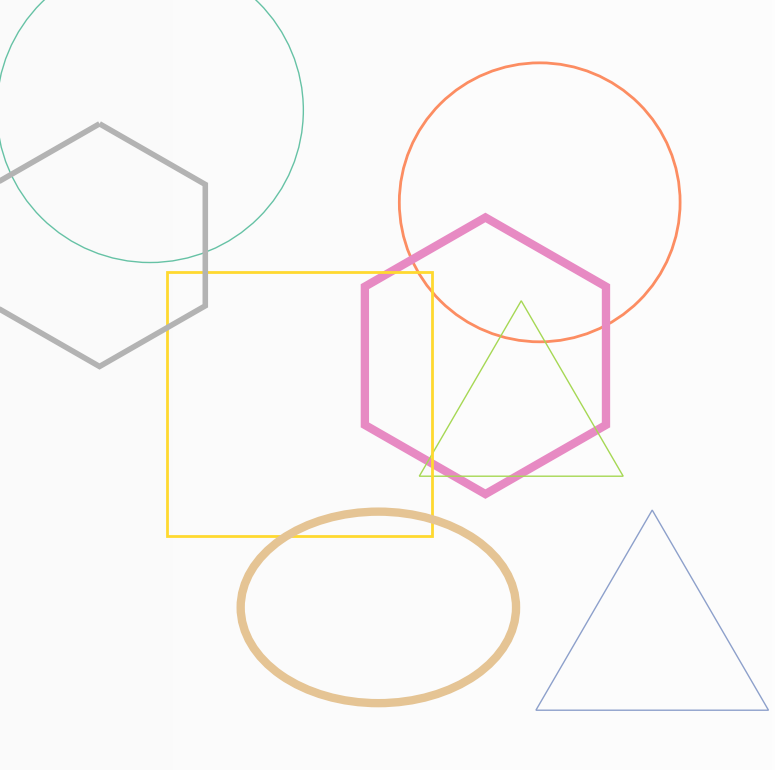[{"shape": "circle", "thickness": 0.5, "radius": 0.99, "center": [0.194, 0.857]}, {"shape": "circle", "thickness": 1, "radius": 0.91, "center": [0.696, 0.737]}, {"shape": "triangle", "thickness": 0.5, "radius": 0.87, "center": [0.842, 0.164]}, {"shape": "hexagon", "thickness": 3, "radius": 0.9, "center": [0.626, 0.538]}, {"shape": "triangle", "thickness": 0.5, "radius": 0.76, "center": [0.673, 0.457]}, {"shape": "square", "thickness": 1, "radius": 0.85, "center": [0.386, 0.475]}, {"shape": "oval", "thickness": 3, "radius": 0.89, "center": [0.488, 0.211]}, {"shape": "hexagon", "thickness": 2, "radius": 0.79, "center": [0.128, 0.682]}]